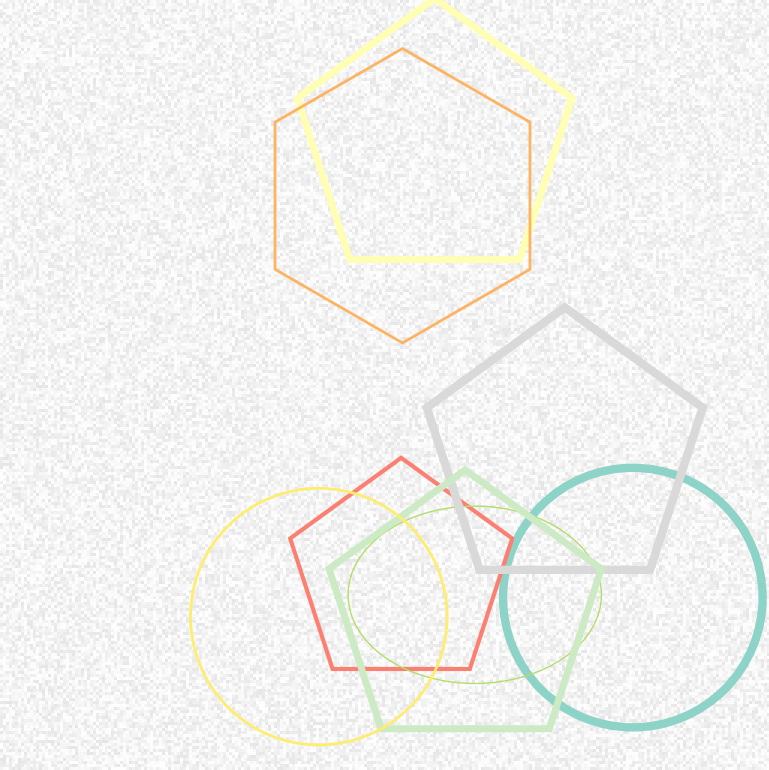[{"shape": "circle", "thickness": 3, "radius": 0.84, "center": [0.822, 0.224]}, {"shape": "pentagon", "thickness": 2.5, "radius": 0.94, "center": [0.565, 0.815]}, {"shape": "pentagon", "thickness": 1.5, "radius": 0.76, "center": [0.521, 0.254]}, {"shape": "hexagon", "thickness": 1, "radius": 0.96, "center": [0.523, 0.746]}, {"shape": "oval", "thickness": 0.5, "radius": 0.82, "center": [0.617, 0.228]}, {"shape": "pentagon", "thickness": 3, "radius": 0.94, "center": [0.733, 0.412]}, {"shape": "pentagon", "thickness": 2.5, "radius": 0.93, "center": [0.604, 0.204]}, {"shape": "circle", "thickness": 1, "radius": 0.83, "center": [0.414, 0.199]}]